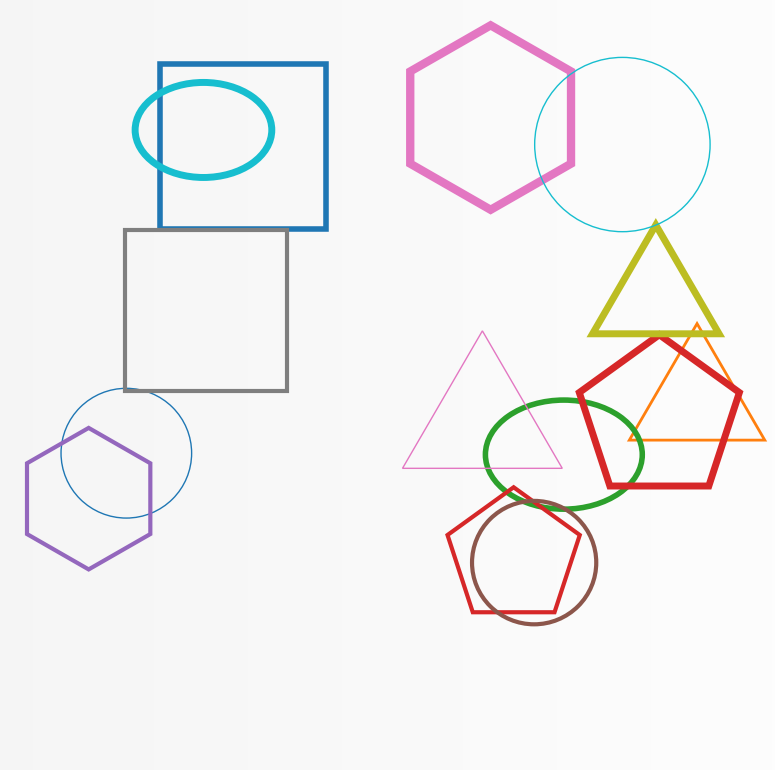[{"shape": "circle", "thickness": 0.5, "radius": 0.42, "center": [0.163, 0.411]}, {"shape": "square", "thickness": 2, "radius": 0.54, "center": [0.314, 0.81]}, {"shape": "triangle", "thickness": 1, "radius": 0.5, "center": [0.899, 0.479]}, {"shape": "oval", "thickness": 2, "radius": 0.51, "center": [0.728, 0.41]}, {"shape": "pentagon", "thickness": 2.5, "radius": 0.54, "center": [0.851, 0.457]}, {"shape": "pentagon", "thickness": 1.5, "radius": 0.45, "center": [0.663, 0.277]}, {"shape": "hexagon", "thickness": 1.5, "radius": 0.46, "center": [0.114, 0.352]}, {"shape": "circle", "thickness": 1.5, "radius": 0.4, "center": [0.689, 0.269]}, {"shape": "hexagon", "thickness": 3, "radius": 0.6, "center": [0.633, 0.847]}, {"shape": "triangle", "thickness": 0.5, "radius": 0.6, "center": [0.622, 0.451]}, {"shape": "square", "thickness": 1.5, "radius": 0.52, "center": [0.265, 0.596]}, {"shape": "triangle", "thickness": 2.5, "radius": 0.47, "center": [0.846, 0.614]}, {"shape": "oval", "thickness": 2.5, "radius": 0.44, "center": [0.263, 0.831]}, {"shape": "circle", "thickness": 0.5, "radius": 0.57, "center": [0.803, 0.812]}]